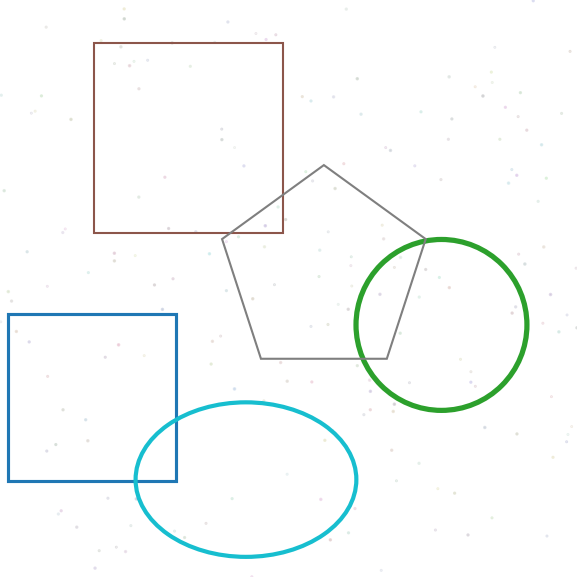[{"shape": "square", "thickness": 1.5, "radius": 0.73, "center": [0.159, 0.311]}, {"shape": "circle", "thickness": 2.5, "radius": 0.74, "center": [0.764, 0.436]}, {"shape": "square", "thickness": 1, "radius": 0.82, "center": [0.327, 0.76]}, {"shape": "pentagon", "thickness": 1, "radius": 0.93, "center": [0.561, 0.528]}, {"shape": "oval", "thickness": 2, "radius": 0.96, "center": [0.426, 0.169]}]